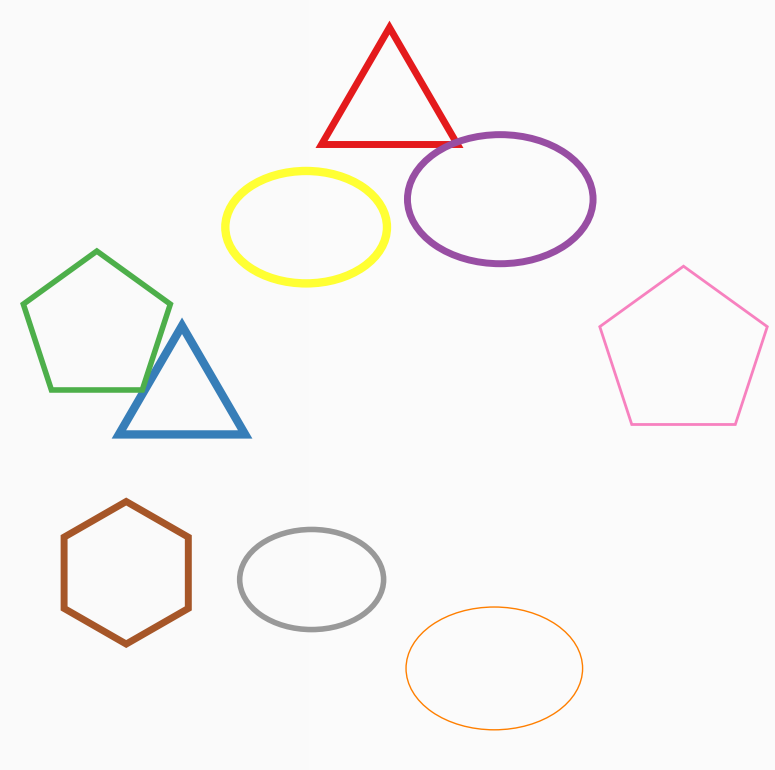[{"shape": "triangle", "thickness": 2.5, "radius": 0.51, "center": [0.503, 0.863]}, {"shape": "triangle", "thickness": 3, "radius": 0.47, "center": [0.235, 0.483]}, {"shape": "pentagon", "thickness": 2, "radius": 0.5, "center": [0.125, 0.574]}, {"shape": "oval", "thickness": 2.5, "radius": 0.6, "center": [0.646, 0.741]}, {"shape": "oval", "thickness": 0.5, "radius": 0.57, "center": [0.638, 0.132]}, {"shape": "oval", "thickness": 3, "radius": 0.52, "center": [0.395, 0.705]}, {"shape": "hexagon", "thickness": 2.5, "radius": 0.46, "center": [0.163, 0.256]}, {"shape": "pentagon", "thickness": 1, "radius": 0.57, "center": [0.882, 0.541]}, {"shape": "oval", "thickness": 2, "radius": 0.46, "center": [0.402, 0.247]}]